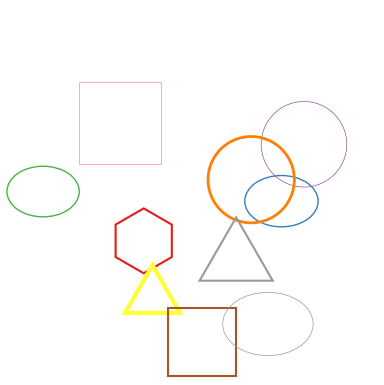[{"shape": "hexagon", "thickness": 1.5, "radius": 0.42, "center": [0.373, 0.374]}, {"shape": "oval", "thickness": 1, "radius": 0.48, "center": [0.731, 0.477]}, {"shape": "oval", "thickness": 1, "radius": 0.47, "center": [0.112, 0.502]}, {"shape": "circle", "thickness": 0.5, "radius": 0.56, "center": [0.79, 0.625]}, {"shape": "circle", "thickness": 2, "radius": 0.56, "center": [0.652, 0.533]}, {"shape": "triangle", "thickness": 3, "radius": 0.41, "center": [0.396, 0.229]}, {"shape": "square", "thickness": 1.5, "radius": 0.44, "center": [0.524, 0.112]}, {"shape": "square", "thickness": 0.5, "radius": 0.53, "center": [0.311, 0.68]}, {"shape": "triangle", "thickness": 1.5, "radius": 0.55, "center": [0.613, 0.326]}, {"shape": "oval", "thickness": 0.5, "radius": 0.59, "center": [0.696, 0.159]}]